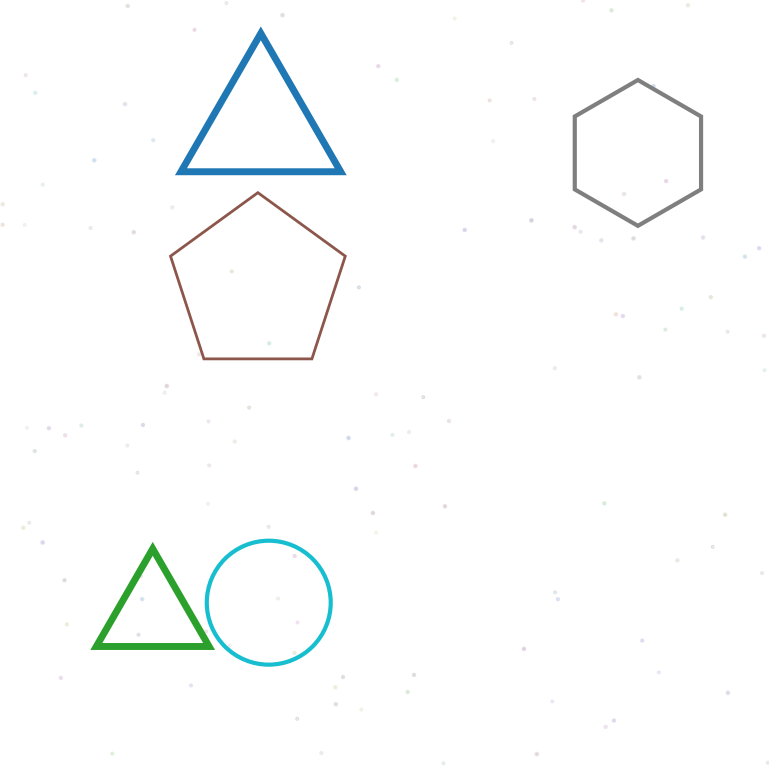[{"shape": "triangle", "thickness": 2.5, "radius": 0.6, "center": [0.339, 0.837]}, {"shape": "triangle", "thickness": 2.5, "radius": 0.42, "center": [0.198, 0.203]}, {"shape": "pentagon", "thickness": 1, "radius": 0.6, "center": [0.335, 0.63]}, {"shape": "hexagon", "thickness": 1.5, "radius": 0.47, "center": [0.828, 0.801]}, {"shape": "circle", "thickness": 1.5, "radius": 0.4, "center": [0.349, 0.217]}]